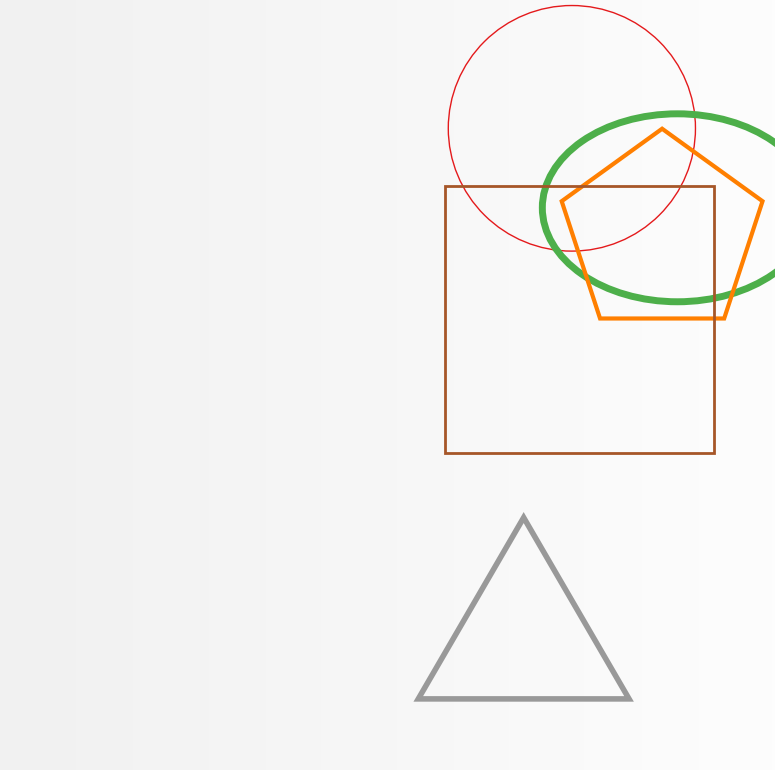[{"shape": "circle", "thickness": 0.5, "radius": 0.8, "center": [0.738, 0.833]}, {"shape": "oval", "thickness": 2.5, "radius": 0.87, "center": [0.874, 0.73]}, {"shape": "pentagon", "thickness": 1.5, "radius": 0.68, "center": [0.854, 0.697]}, {"shape": "square", "thickness": 1, "radius": 0.87, "center": [0.747, 0.585]}, {"shape": "triangle", "thickness": 2, "radius": 0.79, "center": [0.676, 0.171]}]